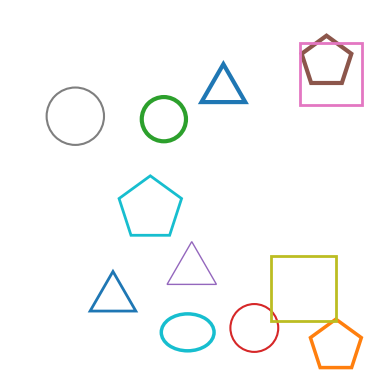[{"shape": "triangle", "thickness": 2, "radius": 0.34, "center": [0.293, 0.226]}, {"shape": "triangle", "thickness": 3, "radius": 0.33, "center": [0.58, 0.768]}, {"shape": "pentagon", "thickness": 2.5, "radius": 0.35, "center": [0.872, 0.101]}, {"shape": "circle", "thickness": 3, "radius": 0.29, "center": [0.426, 0.69]}, {"shape": "circle", "thickness": 1.5, "radius": 0.31, "center": [0.661, 0.148]}, {"shape": "triangle", "thickness": 1, "radius": 0.37, "center": [0.498, 0.298]}, {"shape": "pentagon", "thickness": 3, "radius": 0.34, "center": [0.848, 0.839]}, {"shape": "square", "thickness": 2, "radius": 0.4, "center": [0.86, 0.808]}, {"shape": "circle", "thickness": 1.5, "radius": 0.37, "center": [0.196, 0.698]}, {"shape": "square", "thickness": 2, "radius": 0.43, "center": [0.788, 0.251]}, {"shape": "oval", "thickness": 2.5, "radius": 0.34, "center": [0.487, 0.137]}, {"shape": "pentagon", "thickness": 2, "radius": 0.43, "center": [0.39, 0.458]}]